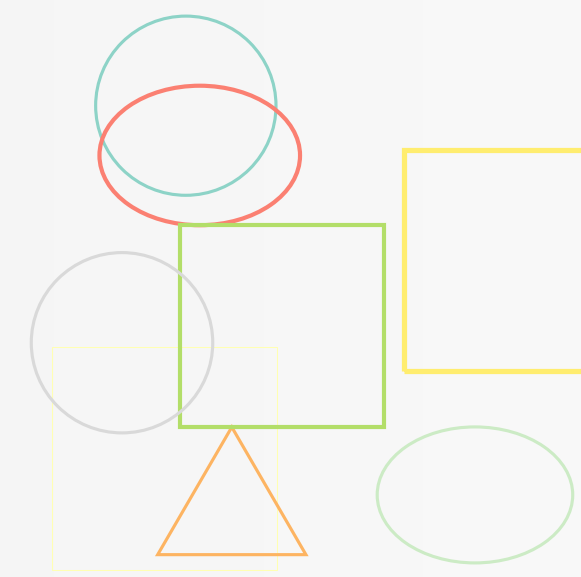[{"shape": "circle", "thickness": 1.5, "radius": 0.78, "center": [0.32, 0.816]}, {"shape": "square", "thickness": 0.5, "radius": 0.97, "center": [0.283, 0.205]}, {"shape": "oval", "thickness": 2, "radius": 0.86, "center": [0.344, 0.73]}, {"shape": "triangle", "thickness": 1.5, "radius": 0.74, "center": [0.399, 0.112]}, {"shape": "square", "thickness": 2, "radius": 0.87, "center": [0.485, 0.435]}, {"shape": "circle", "thickness": 1.5, "radius": 0.78, "center": [0.21, 0.406]}, {"shape": "oval", "thickness": 1.5, "radius": 0.84, "center": [0.817, 0.142]}, {"shape": "square", "thickness": 2.5, "radius": 0.96, "center": [0.886, 0.549]}]